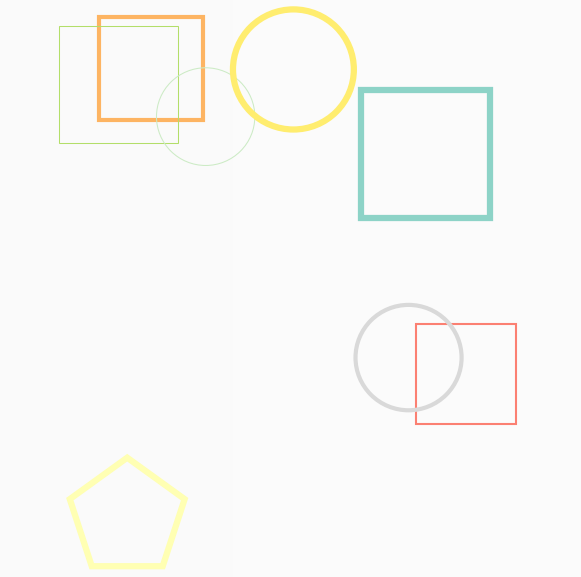[{"shape": "square", "thickness": 3, "radius": 0.56, "center": [0.733, 0.733]}, {"shape": "pentagon", "thickness": 3, "radius": 0.52, "center": [0.219, 0.103]}, {"shape": "square", "thickness": 1, "radius": 0.43, "center": [0.802, 0.351]}, {"shape": "square", "thickness": 2, "radius": 0.45, "center": [0.259, 0.881]}, {"shape": "square", "thickness": 0.5, "radius": 0.51, "center": [0.204, 0.853]}, {"shape": "circle", "thickness": 2, "radius": 0.46, "center": [0.703, 0.38]}, {"shape": "circle", "thickness": 0.5, "radius": 0.42, "center": [0.354, 0.797]}, {"shape": "circle", "thickness": 3, "radius": 0.52, "center": [0.505, 0.879]}]